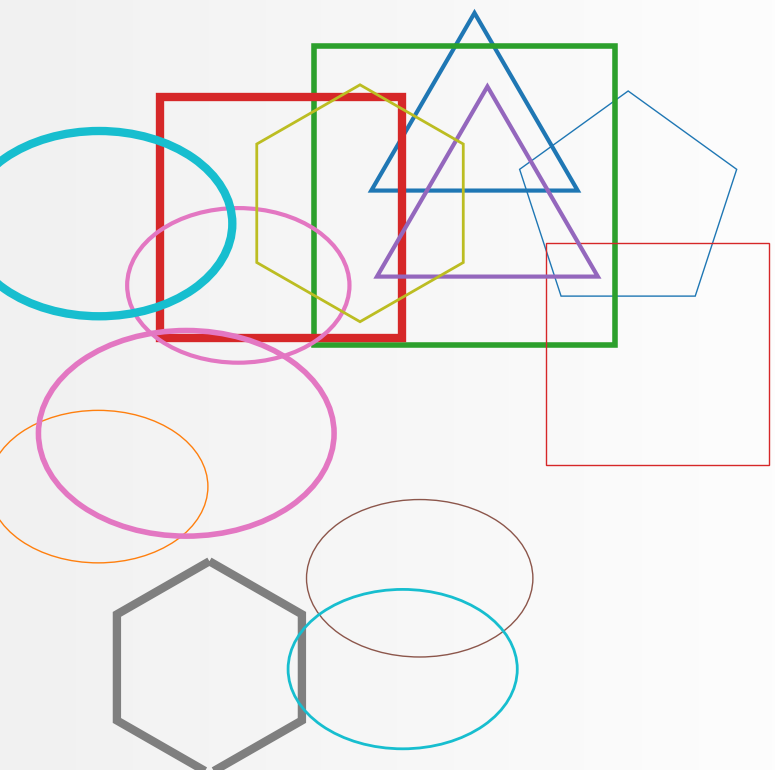[{"shape": "pentagon", "thickness": 0.5, "radius": 0.74, "center": [0.811, 0.735]}, {"shape": "triangle", "thickness": 1.5, "radius": 0.77, "center": [0.612, 0.829]}, {"shape": "oval", "thickness": 0.5, "radius": 0.71, "center": [0.127, 0.368]}, {"shape": "square", "thickness": 2, "radius": 0.97, "center": [0.6, 0.746]}, {"shape": "square", "thickness": 3, "radius": 0.78, "center": [0.362, 0.718]}, {"shape": "square", "thickness": 0.5, "radius": 0.72, "center": [0.848, 0.54]}, {"shape": "triangle", "thickness": 1.5, "radius": 0.82, "center": [0.629, 0.723]}, {"shape": "oval", "thickness": 0.5, "radius": 0.73, "center": [0.542, 0.249]}, {"shape": "oval", "thickness": 2, "radius": 0.95, "center": [0.24, 0.437]}, {"shape": "oval", "thickness": 1.5, "radius": 0.72, "center": [0.307, 0.629]}, {"shape": "hexagon", "thickness": 3, "radius": 0.69, "center": [0.27, 0.133]}, {"shape": "hexagon", "thickness": 1, "radius": 0.77, "center": [0.465, 0.736]}, {"shape": "oval", "thickness": 3, "radius": 0.86, "center": [0.128, 0.71]}, {"shape": "oval", "thickness": 1, "radius": 0.74, "center": [0.52, 0.131]}]